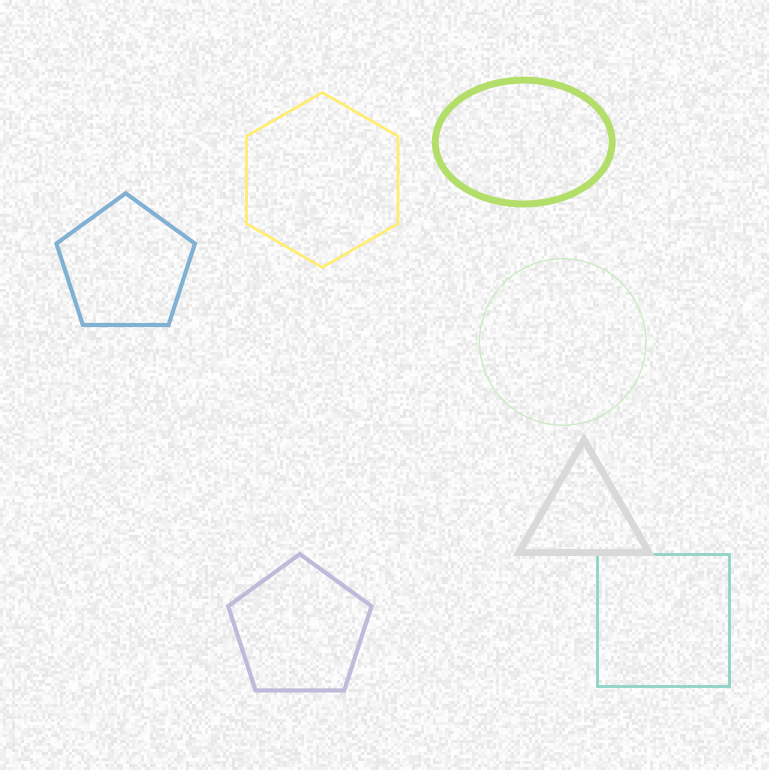[{"shape": "square", "thickness": 1, "radius": 0.43, "center": [0.861, 0.195]}, {"shape": "pentagon", "thickness": 1.5, "radius": 0.49, "center": [0.389, 0.183]}, {"shape": "pentagon", "thickness": 1.5, "radius": 0.47, "center": [0.163, 0.654]}, {"shape": "oval", "thickness": 2.5, "radius": 0.57, "center": [0.68, 0.816]}, {"shape": "triangle", "thickness": 2.5, "radius": 0.49, "center": [0.758, 0.331]}, {"shape": "circle", "thickness": 0.5, "radius": 0.54, "center": [0.731, 0.556]}, {"shape": "hexagon", "thickness": 1, "radius": 0.57, "center": [0.418, 0.766]}]